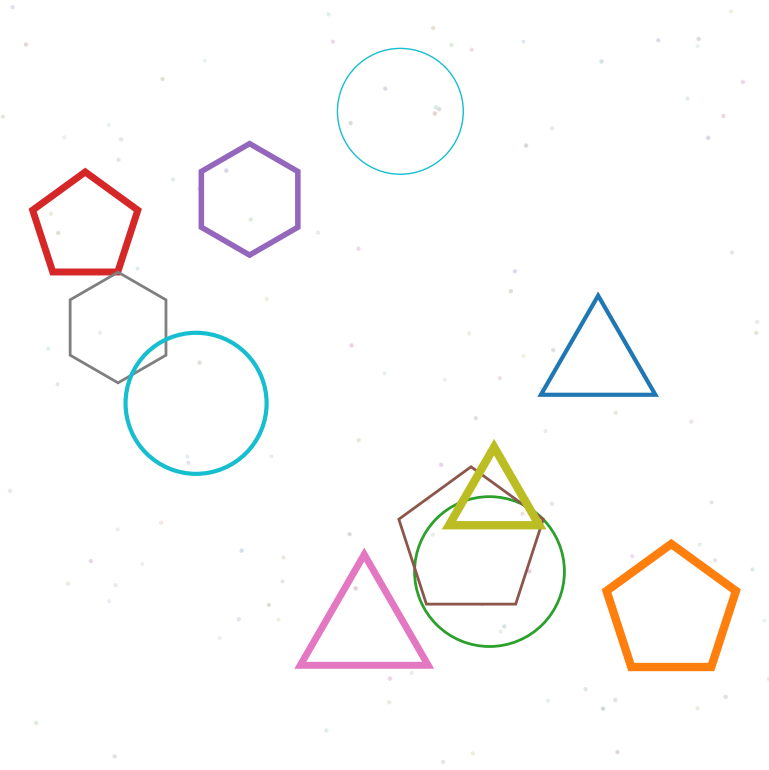[{"shape": "triangle", "thickness": 1.5, "radius": 0.43, "center": [0.777, 0.53]}, {"shape": "pentagon", "thickness": 3, "radius": 0.44, "center": [0.872, 0.205]}, {"shape": "circle", "thickness": 1, "radius": 0.49, "center": [0.636, 0.258]}, {"shape": "pentagon", "thickness": 2.5, "radius": 0.36, "center": [0.111, 0.705]}, {"shape": "hexagon", "thickness": 2, "radius": 0.36, "center": [0.324, 0.741]}, {"shape": "pentagon", "thickness": 1, "radius": 0.49, "center": [0.612, 0.295]}, {"shape": "triangle", "thickness": 2.5, "radius": 0.48, "center": [0.473, 0.184]}, {"shape": "hexagon", "thickness": 1, "radius": 0.36, "center": [0.153, 0.575]}, {"shape": "triangle", "thickness": 3, "radius": 0.34, "center": [0.642, 0.352]}, {"shape": "circle", "thickness": 0.5, "radius": 0.41, "center": [0.52, 0.855]}, {"shape": "circle", "thickness": 1.5, "radius": 0.46, "center": [0.255, 0.476]}]